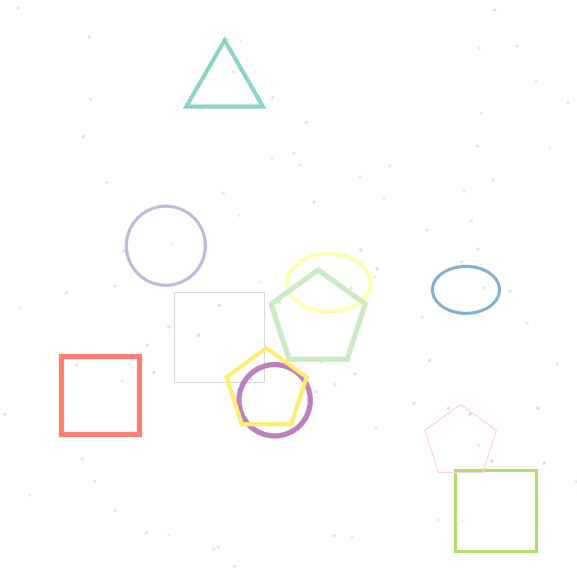[{"shape": "triangle", "thickness": 2, "radius": 0.38, "center": [0.389, 0.853]}, {"shape": "oval", "thickness": 2, "radius": 0.36, "center": [0.569, 0.51]}, {"shape": "circle", "thickness": 1.5, "radius": 0.34, "center": [0.287, 0.574]}, {"shape": "square", "thickness": 2.5, "radius": 0.34, "center": [0.173, 0.315]}, {"shape": "oval", "thickness": 1.5, "radius": 0.29, "center": [0.807, 0.497]}, {"shape": "square", "thickness": 1.5, "radius": 0.35, "center": [0.858, 0.115]}, {"shape": "pentagon", "thickness": 0.5, "radius": 0.33, "center": [0.797, 0.234]}, {"shape": "square", "thickness": 0.5, "radius": 0.39, "center": [0.38, 0.416]}, {"shape": "circle", "thickness": 2.5, "radius": 0.31, "center": [0.476, 0.306]}, {"shape": "pentagon", "thickness": 2.5, "radius": 0.43, "center": [0.551, 0.446]}, {"shape": "pentagon", "thickness": 2, "radius": 0.36, "center": [0.462, 0.324]}]